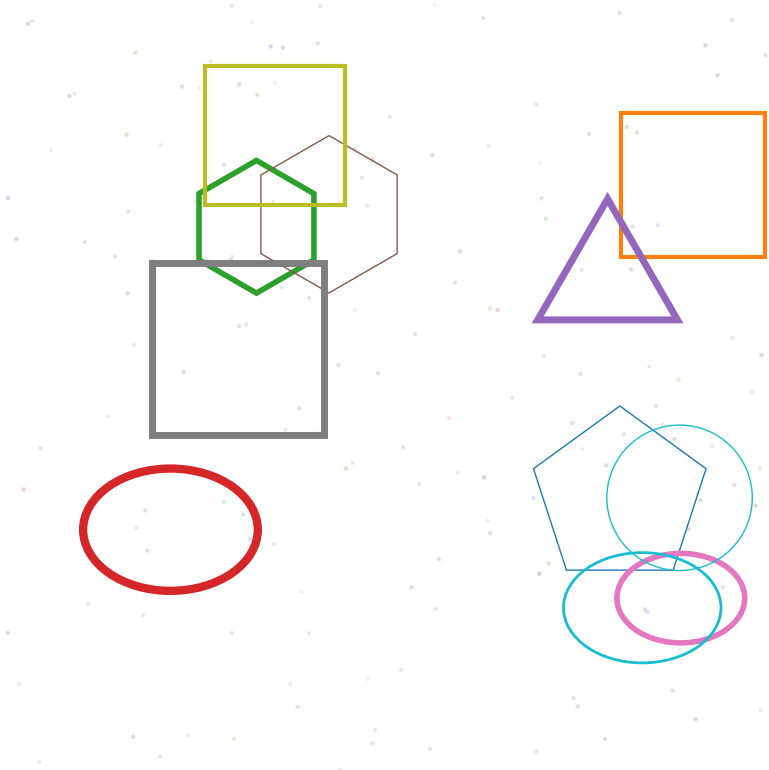[{"shape": "pentagon", "thickness": 0.5, "radius": 0.59, "center": [0.805, 0.355]}, {"shape": "square", "thickness": 1.5, "radius": 0.47, "center": [0.899, 0.76]}, {"shape": "hexagon", "thickness": 2, "radius": 0.43, "center": [0.333, 0.705]}, {"shape": "oval", "thickness": 3, "radius": 0.57, "center": [0.221, 0.312]}, {"shape": "triangle", "thickness": 2.5, "radius": 0.52, "center": [0.789, 0.637]}, {"shape": "hexagon", "thickness": 0.5, "radius": 0.51, "center": [0.427, 0.722]}, {"shape": "oval", "thickness": 2, "radius": 0.42, "center": [0.884, 0.223]}, {"shape": "square", "thickness": 2.5, "radius": 0.56, "center": [0.309, 0.547]}, {"shape": "square", "thickness": 1.5, "radius": 0.45, "center": [0.357, 0.824]}, {"shape": "oval", "thickness": 1, "radius": 0.51, "center": [0.834, 0.211]}, {"shape": "circle", "thickness": 0.5, "radius": 0.47, "center": [0.883, 0.353]}]